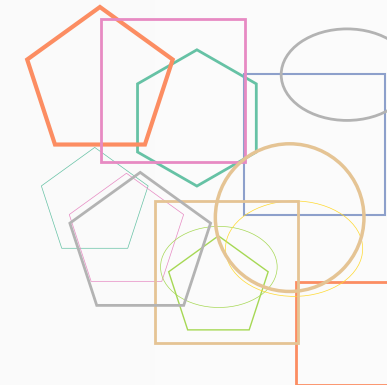[{"shape": "hexagon", "thickness": 2, "radius": 0.88, "center": [0.508, 0.694]}, {"shape": "pentagon", "thickness": 0.5, "radius": 0.72, "center": [0.244, 0.472]}, {"shape": "square", "thickness": 2, "radius": 0.67, "center": [0.9, 0.134]}, {"shape": "pentagon", "thickness": 3, "radius": 0.99, "center": [0.258, 0.784]}, {"shape": "square", "thickness": 1.5, "radius": 0.91, "center": [0.812, 0.625]}, {"shape": "square", "thickness": 2, "radius": 0.93, "center": [0.447, 0.766]}, {"shape": "pentagon", "thickness": 0.5, "radius": 0.78, "center": [0.326, 0.395]}, {"shape": "pentagon", "thickness": 1, "radius": 0.67, "center": [0.564, 0.252]}, {"shape": "oval", "thickness": 0.5, "radius": 0.75, "center": [0.565, 0.307]}, {"shape": "oval", "thickness": 0.5, "radius": 0.89, "center": [0.759, 0.354]}, {"shape": "square", "thickness": 2, "radius": 0.92, "center": [0.584, 0.293]}, {"shape": "circle", "thickness": 2.5, "radius": 0.96, "center": [0.747, 0.435]}, {"shape": "pentagon", "thickness": 2, "radius": 0.95, "center": [0.362, 0.361]}, {"shape": "oval", "thickness": 2, "radius": 0.85, "center": [0.895, 0.806]}]